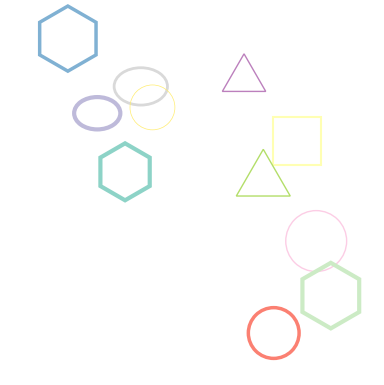[{"shape": "hexagon", "thickness": 3, "radius": 0.37, "center": [0.325, 0.554]}, {"shape": "square", "thickness": 1.5, "radius": 0.31, "center": [0.771, 0.634]}, {"shape": "oval", "thickness": 3, "radius": 0.3, "center": [0.253, 0.706]}, {"shape": "circle", "thickness": 2.5, "radius": 0.33, "center": [0.711, 0.135]}, {"shape": "hexagon", "thickness": 2.5, "radius": 0.42, "center": [0.176, 0.9]}, {"shape": "triangle", "thickness": 1, "radius": 0.4, "center": [0.684, 0.531]}, {"shape": "circle", "thickness": 1, "radius": 0.4, "center": [0.821, 0.374]}, {"shape": "oval", "thickness": 2, "radius": 0.35, "center": [0.366, 0.776]}, {"shape": "triangle", "thickness": 1, "radius": 0.33, "center": [0.634, 0.795]}, {"shape": "hexagon", "thickness": 3, "radius": 0.43, "center": [0.859, 0.232]}, {"shape": "circle", "thickness": 0.5, "radius": 0.29, "center": [0.396, 0.721]}]